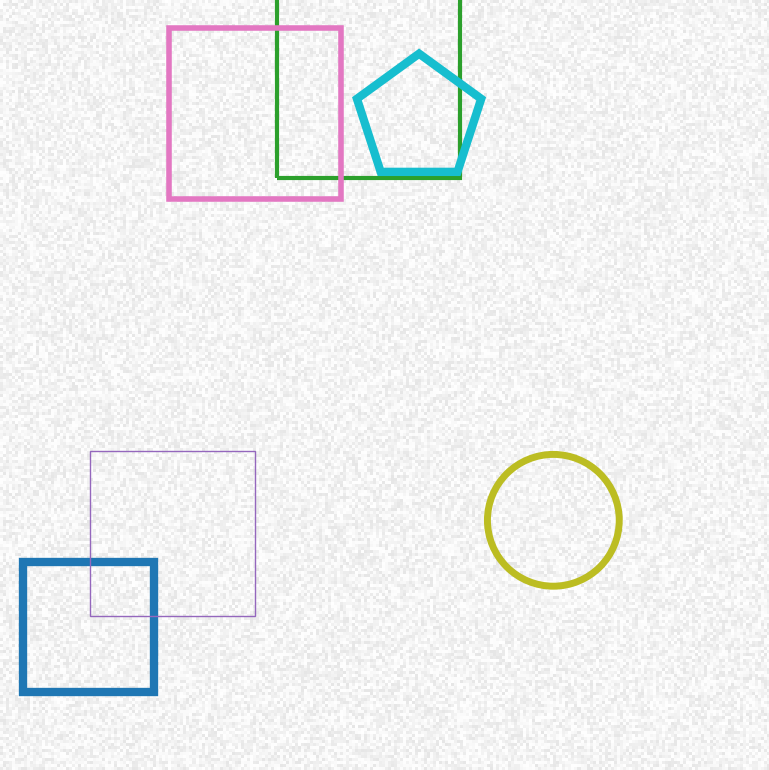[{"shape": "square", "thickness": 3, "radius": 0.42, "center": [0.115, 0.186]}, {"shape": "square", "thickness": 1.5, "radius": 0.6, "center": [0.479, 0.888]}, {"shape": "square", "thickness": 0.5, "radius": 0.53, "center": [0.224, 0.307]}, {"shape": "square", "thickness": 2, "radius": 0.56, "center": [0.331, 0.853]}, {"shape": "circle", "thickness": 2.5, "radius": 0.43, "center": [0.719, 0.324]}, {"shape": "pentagon", "thickness": 3, "radius": 0.42, "center": [0.544, 0.845]}]